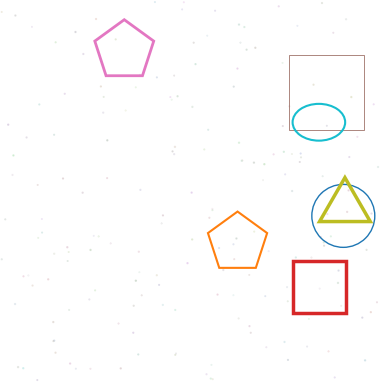[{"shape": "circle", "thickness": 1, "radius": 0.41, "center": [0.892, 0.439]}, {"shape": "pentagon", "thickness": 1.5, "radius": 0.4, "center": [0.617, 0.37]}, {"shape": "square", "thickness": 2.5, "radius": 0.34, "center": [0.83, 0.254]}, {"shape": "square", "thickness": 0.5, "radius": 0.49, "center": [0.848, 0.76]}, {"shape": "pentagon", "thickness": 2, "radius": 0.4, "center": [0.323, 0.868]}, {"shape": "triangle", "thickness": 2.5, "radius": 0.38, "center": [0.896, 0.463]}, {"shape": "oval", "thickness": 1.5, "radius": 0.34, "center": [0.828, 0.682]}]